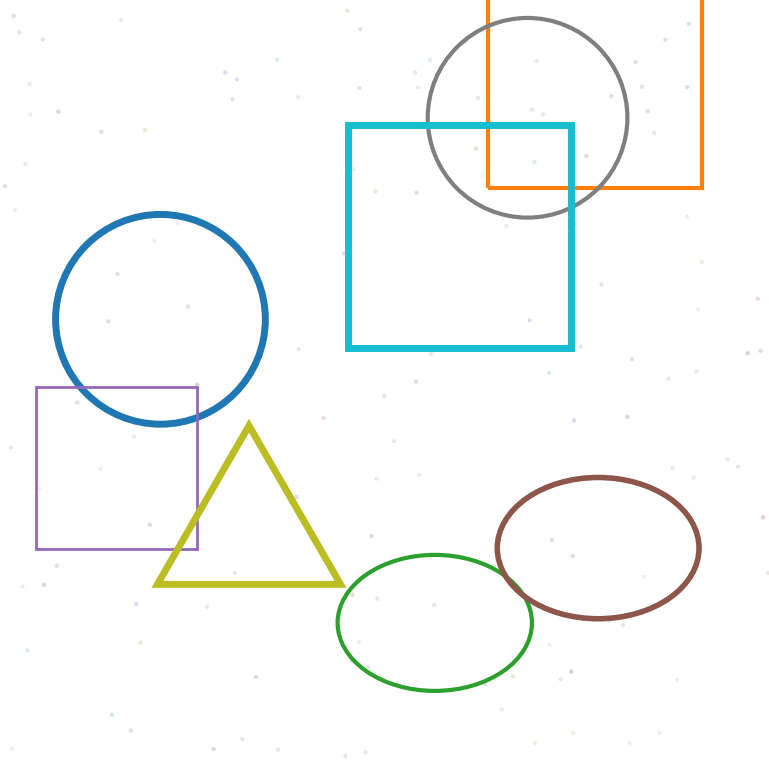[{"shape": "circle", "thickness": 2.5, "radius": 0.68, "center": [0.208, 0.585]}, {"shape": "square", "thickness": 1.5, "radius": 0.69, "center": [0.772, 0.895]}, {"shape": "oval", "thickness": 1.5, "radius": 0.63, "center": [0.565, 0.191]}, {"shape": "square", "thickness": 1, "radius": 0.52, "center": [0.151, 0.392]}, {"shape": "oval", "thickness": 2, "radius": 0.66, "center": [0.777, 0.288]}, {"shape": "circle", "thickness": 1.5, "radius": 0.65, "center": [0.685, 0.847]}, {"shape": "triangle", "thickness": 2.5, "radius": 0.69, "center": [0.323, 0.31]}, {"shape": "square", "thickness": 2.5, "radius": 0.72, "center": [0.597, 0.693]}]